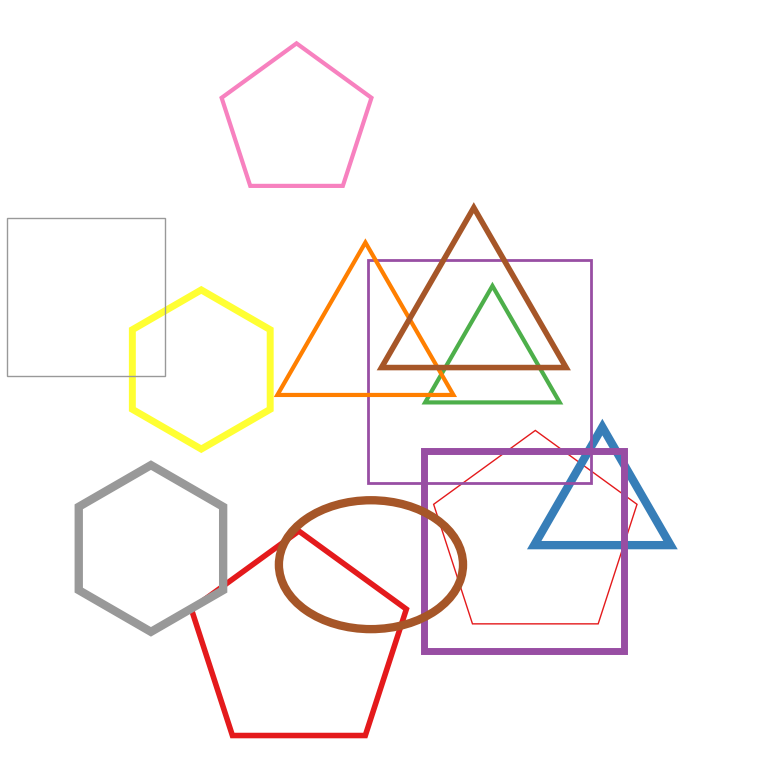[{"shape": "pentagon", "thickness": 0.5, "radius": 0.69, "center": [0.695, 0.302]}, {"shape": "pentagon", "thickness": 2, "radius": 0.73, "center": [0.388, 0.164]}, {"shape": "triangle", "thickness": 3, "radius": 0.51, "center": [0.782, 0.343]}, {"shape": "triangle", "thickness": 1.5, "radius": 0.5, "center": [0.64, 0.528]}, {"shape": "square", "thickness": 1, "radius": 0.72, "center": [0.623, 0.518]}, {"shape": "square", "thickness": 2.5, "radius": 0.65, "center": [0.681, 0.284]}, {"shape": "triangle", "thickness": 1.5, "radius": 0.66, "center": [0.475, 0.553]}, {"shape": "hexagon", "thickness": 2.5, "radius": 0.52, "center": [0.261, 0.52]}, {"shape": "oval", "thickness": 3, "radius": 0.6, "center": [0.482, 0.267]}, {"shape": "triangle", "thickness": 2, "radius": 0.69, "center": [0.615, 0.592]}, {"shape": "pentagon", "thickness": 1.5, "radius": 0.51, "center": [0.385, 0.841]}, {"shape": "square", "thickness": 0.5, "radius": 0.51, "center": [0.111, 0.615]}, {"shape": "hexagon", "thickness": 3, "radius": 0.54, "center": [0.196, 0.288]}]